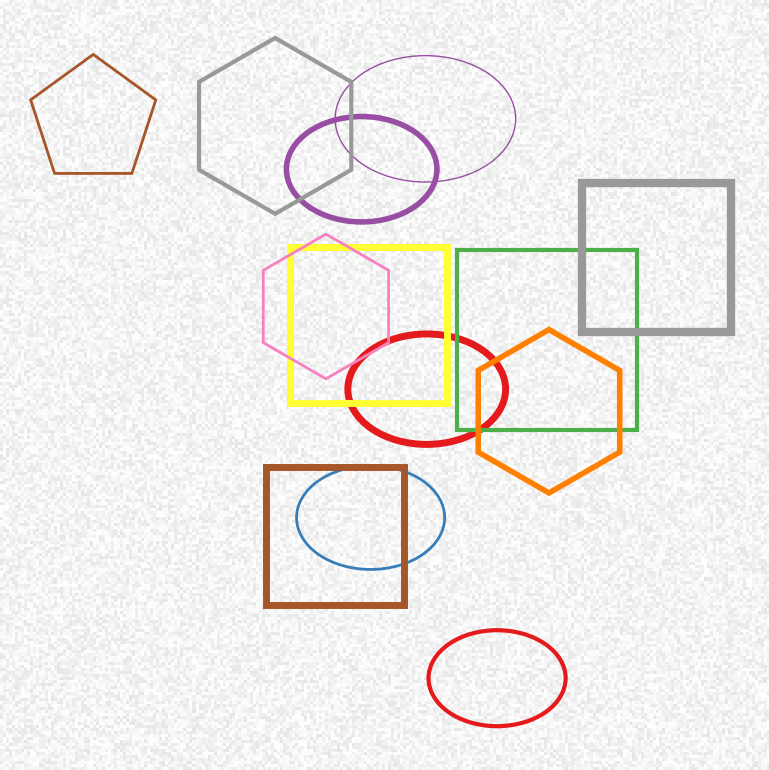[{"shape": "oval", "thickness": 1.5, "radius": 0.45, "center": [0.646, 0.119]}, {"shape": "oval", "thickness": 2.5, "radius": 0.51, "center": [0.554, 0.495]}, {"shape": "oval", "thickness": 1, "radius": 0.48, "center": [0.481, 0.328]}, {"shape": "square", "thickness": 1.5, "radius": 0.59, "center": [0.71, 0.559]}, {"shape": "oval", "thickness": 2, "radius": 0.49, "center": [0.47, 0.78]}, {"shape": "oval", "thickness": 0.5, "radius": 0.59, "center": [0.552, 0.846]}, {"shape": "hexagon", "thickness": 2, "radius": 0.53, "center": [0.713, 0.466]}, {"shape": "square", "thickness": 2.5, "radius": 0.51, "center": [0.479, 0.578]}, {"shape": "pentagon", "thickness": 1, "radius": 0.43, "center": [0.121, 0.844]}, {"shape": "square", "thickness": 2.5, "radius": 0.45, "center": [0.435, 0.304]}, {"shape": "hexagon", "thickness": 1, "radius": 0.47, "center": [0.423, 0.602]}, {"shape": "square", "thickness": 3, "radius": 0.48, "center": [0.853, 0.665]}, {"shape": "hexagon", "thickness": 1.5, "radius": 0.57, "center": [0.357, 0.837]}]